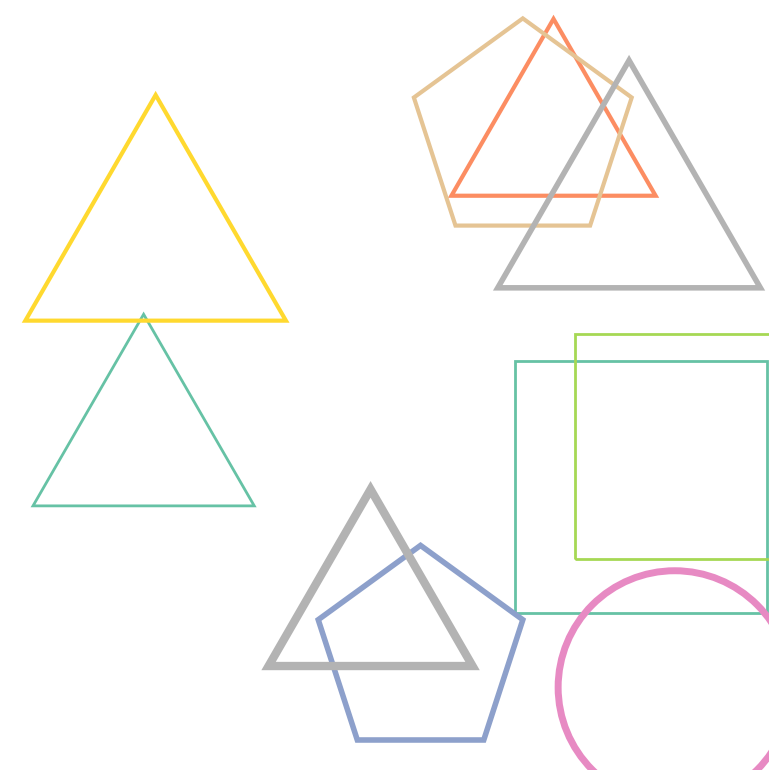[{"shape": "square", "thickness": 1, "radius": 0.82, "center": [0.832, 0.368]}, {"shape": "triangle", "thickness": 1, "radius": 0.83, "center": [0.187, 0.426]}, {"shape": "triangle", "thickness": 1.5, "radius": 0.77, "center": [0.719, 0.822]}, {"shape": "pentagon", "thickness": 2, "radius": 0.7, "center": [0.546, 0.152]}, {"shape": "circle", "thickness": 2.5, "radius": 0.76, "center": [0.876, 0.107]}, {"shape": "square", "thickness": 1, "radius": 0.73, "center": [0.892, 0.42]}, {"shape": "triangle", "thickness": 1.5, "radius": 0.98, "center": [0.202, 0.681]}, {"shape": "pentagon", "thickness": 1.5, "radius": 0.74, "center": [0.679, 0.827]}, {"shape": "triangle", "thickness": 2, "radius": 0.98, "center": [0.817, 0.725]}, {"shape": "triangle", "thickness": 3, "radius": 0.76, "center": [0.481, 0.212]}]